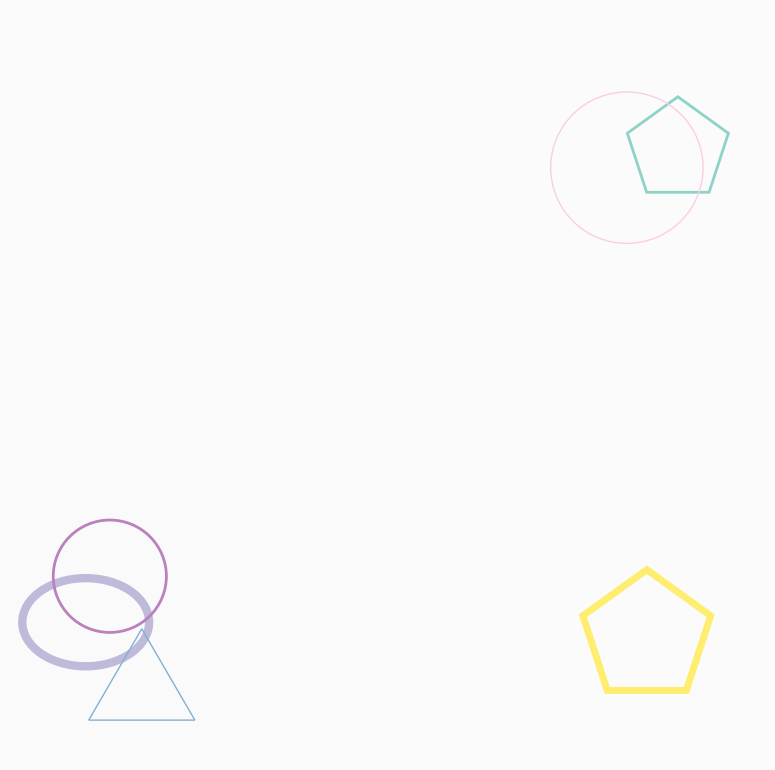[{"shape": "pentagon", "thickness": 1, "radius": 0.34, "center": [0.875, 0.806]}, {"shape": "oval", "thickness": 3, "radius": 0.41, "center": [0.111, 0.192]}, {"shape": "triangle", "thickness": 0.5, "radius": 0.4, "center": [0.183, 0.104]}, {"shape": "circle", "thickness": 0.5, "radius": 0.49, "center": [0.809, 0.782]}, {"shape": "circle", "thickness": 1, "radius": 0.36, "center": [0.142, 0.252]}, {"shape": "pentagon", "thickness": 2.5, "radius": 0.43, "center": [0.835, 0.174]}]